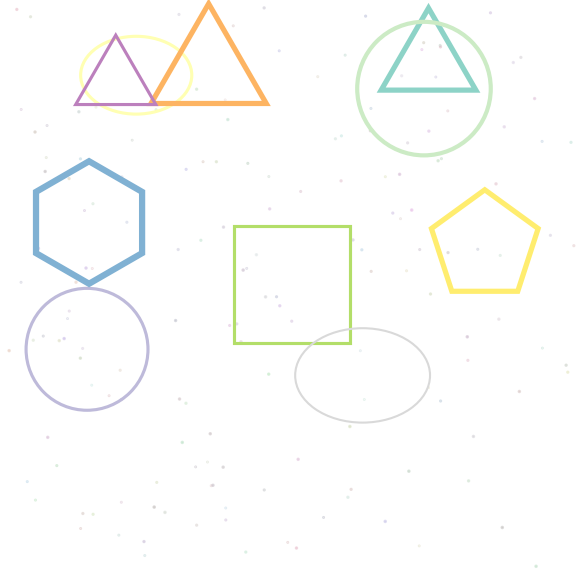[{"shape": "triangle", "thickness": 2.5, "radius": 0.47, "center": [0.742, 0.89]}, {"shape": "oval", "thickness": 1.5, "radius": 0.48, "center": [0.236, 0.869]}, {"shape": "circle", "thickness": 1.5, "radius": 0.53, "center": [0.151, 0.394]}, {"shape": "hexagon", "thickness": 3, "radius": 0.53, "center": [0.154, 0.614]}, {"shape": "triangle", "thickness": 2.5, "radius": 0.58, "center": [0.361, 0.878]}, {"shape": "square", "thickness": 1.5, "radius": 0.5, "center": [0.505, 0.507]}, {"shape": "oval", "thickness": 1, "radius": 0.58, "center": [0.628, 0.349]}, {"shape": "triangle", "thickness": 1.5, "radius": 0.4, "center": [0.2, 0.858]}, {"shape": "circle", "thickness": 2, "radius": 0.58, "center": [0.734, 0.846]}, {"shape": "pentagon", "thickness": 2.5, "radius": 0.49, "center": [0.839, 0.573]}]